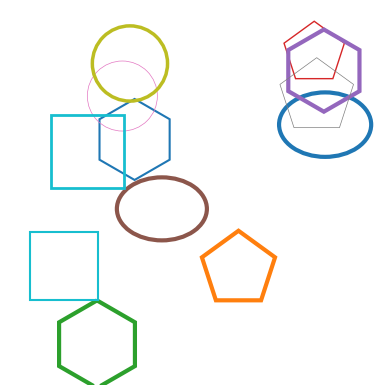[{"shape": "oval", "thickness": 3, "radius": 0.6, "center": [0.844, 0.676]}, {"shape": "hexagon", "thickness": 1.5, "radius": 0.53, "center": [0.35, 0.638]}, {"shape": "pentagon", "thickness": 3, "radius": 0.5, "center": [0.619, 0.301]}, {"shape": "hexagon", "thickness": 3, "radius": 0.57, "center": [0.252, 0.106]}, {"shape": "pentagon", "thickness": 1, "radius": 0.41, "center": [0.816, 0.862]}, {"shape": "hexagon", "thickness": 3, "radius": 0.53, "center": [0.841, 0.817]}, {"shape": "oval", "thickness": 3, "radius": 0.58, "center": [0.42, 0.457]}, {"shape": "circle", "thickness": 0.5, "radius": 0.45, "center": [0.318, 0.751]}, {"shape": "pentagon", "thickness": 0.5, "radius": 0.5, "center": [0.823, 0.75]}, {"shape": "circle", "thickness": 2.5, "radius": 0.49, "center": [0.338, 0.835]}, {"shape": "square", "thickness": 2, "radius": 0.48, "center": [0.227, 0.607]}, {"shape": "square", "thickness": 1.5, "radius": 0.44, "center": [0.166, 0.309]}]